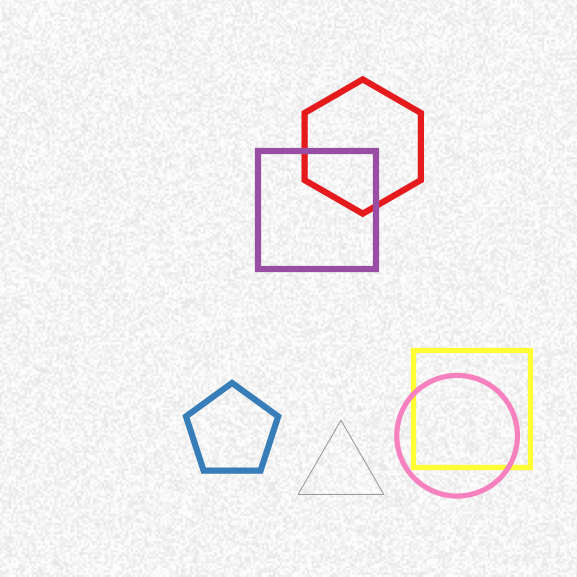[{"shape": "hexagon", "thickness": 3, "radius": 0.58, "center": [0.628, 0.745]}, {"shape": "pentagon", "thickness": 3, "radius": 0.42, "center": [0.402, 0.252]}, {"shape": "square", "thickness": 3, "radius": 0.51, "center": [0.549, 0.636]}, {"shape": "square", "thickness": 2.5, "radius": 0.51, "center": [0.817, 0.293]}, {"shape": "circle", "thickness": 2.5, "radius": 0.52, "center": [0.792, 0.245]}, {"shape": "triangle", "thickness": 0.5, "radius": 0.43, "center": [0.59, 0.186]}]